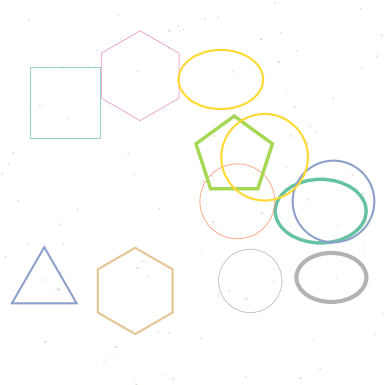[{"shape": "oval", "thickness": 2.5, "radius": 0.59, "center": [0.833, 0.452]}, {"shape": "square", "thickness": 0.5, "radius": 0.46, "center": [0.169, 0.733]}, {"shape": "circle", "thickness": 0.5, "radius": 0.49, "center": [0.617, 0.477]}, {"shape": "circle", "thickness": 1.5, "radius": 0.53, "center": [0.866, 0.477]}, {"shape": "triangle", "thickness": 1.5, "radius": 0.49, "center": [0.115, 0.261]}, {"shape": "hexagon", "thickness": 0.5, "radius": 0.58, "center": [0.364, 0.803]}, {"shape": "pentagon", "thickness": 2.5, "radius": 0.52, "center": [0.608, 0.594]}, {"shape": "oval", "thickness": 1.5, "radius": 0.55, "center": [0.574, 0.794]}, {"shape": "circle", "thickness": 1.5, "radius": 0.56, "center": [0.687, 0.592]}, {"shape": "hexagon", "thickness": 1.5, "radius": 0.56, "center": [0.351, 0.244]}, {"shape": "oval", "thickness": 3, "radius": 0.45, "center": [0.861, 0.279]}, {"shape": "circle", "thickness": 0.5, "radius": 0.41, "center": [0.65, 0.27]}]